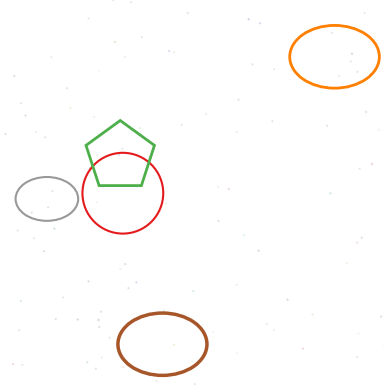[{"shape": "circle", "thickness": 1.5, "radius": 0.52, "center": [0.319, 0.498]}, {"shape": "pentagon", "thickness": 2, "radius": 0.47, "center": [0.312, 0.594]}, {"shape": "oval", "thickness": 2, "radius": 0.58, "center": [0.869, 0.853]}, {"shape": "oval", "thickness": 2.5, "radius": 0.58, "center": [0.422, 0.106]}, {"shape": "oval", "thickness": 1.5, "radius": 0.41, "center": [0.122, 0.483]}]